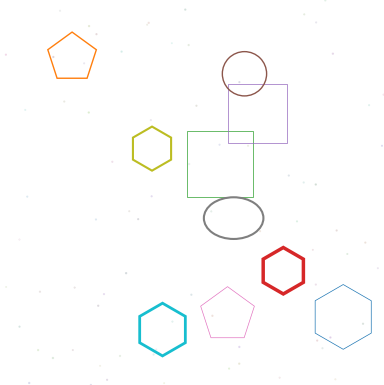[{"shape": "hexagon", "thickness": 0.5, "radius": 0.42, "center": [0.891, 0.177]}, {"shape": "pentagon", "thickness": 1, "radius": 0.33, "center": [0.187, 0.85]}, {"shape": "square", "thickness": 0.5, "radius": 0.43, "center": [0.572, 0.574]}, {"shape": "hexagon", "thickness": 2.5, "radius": 0.3, "center": [0.736, 0.297]}, {"shape": "square", "thickness": 0.5, "radius": 0.38, "center": [0.669, 0.706]}, {"shape": "circle", "thickness": 1, "radius": 0.29, "center": [0.635, 0.808]}, {"shape": "pentagon", "thickness": 0.5, "radius": 0.37, "center": [0.591, 0.182]}, {"shape": "oval", "thickness": 1.5, "radius": 0.39, "center": [0.607, 0.433]}, {"shape": "hexagon", "thickness": 1.5, "radius": 0.29, "center": [0.395, 0.614]}, {"shape": "hexagon", "thickness": 2, "radius": 0.34, "center": [0.422, 0.144]}]